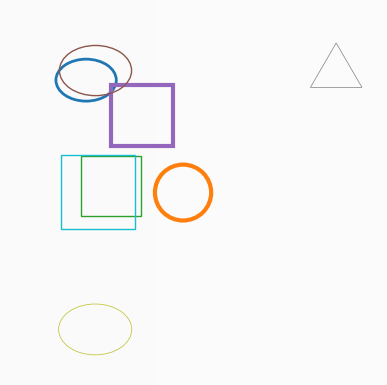[{"shape": "oval", "thickness": 2, "radius": 0.39, "center": [0.222, 0.792]}, {"shape": "circle", "thickness": 3, "radius": 0.36, "center": [0.472, 0.5]}, {"shape": "square", "thickness": 1, "radius": 0.39, "center": [0.286, 0.516]}, {"shape": "square", "thickness": 3, "radius": 0.4, "center": [0.367, 0.7]}, {"shape": "oval", "thickness": 1, "radius": 0.47, "center": [0.246, 0.817]}, {"shape": "triangle", "thickness": 0.5, "radius": 0.38, "center": [0.868, 0.811]}, {"shape": "oval", "thickness": 0.5, "radius": 0.47, "center": [0.246, 0.144]}, {"shape": "square", "thickness": 1, "radius": 0.48, "center": [0.254, 0.502]}]